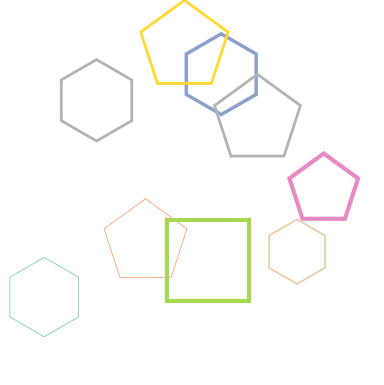[{"shape": "hexagon", "thickness": 0.5, "radius": 0.52, "center": [0.115, 0.228]}, {"shape": "pentagon", "thickness": 0.5, "radius": 0.57, "center": [0.378, 0.371]}, {"shape": "hexagon", "thickness": 2.5, "radius": 0.52, "center": [0.575, 0.807]}, {"shape": "pentagon", "thickness": 3, "radius": 0.47, "center": [0.841, 0.508]}, {"shape": "square", "thickness": 3, "radius": 0.53, "center": [0.541, 0.323]}, {"shape": "pentagon", "thickness": 2, "radius": 0.6, "center": [0.479, 0.88]}, {"shape": "hexagon", "thickness": 1, "radius": 0.42, "center": [0.771, 0.346]}, {"shape": "hexagon", "thickness": 2, "radius": 0.53, "center": [0.251, 0.739]}, {"shape": "pentagon", "thickness": 2, "radius": 0.59, "center": [0.669, 0.69]}]